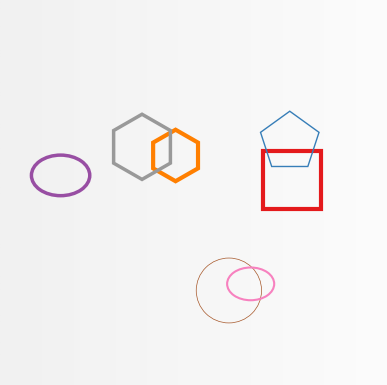[{"shape": "square", "thickness": 3, "radius": 0.38, "center": [0.754, 0.533]}, {"shape": "pentagon", "thickness": 1, "radius": 0.4, "center": [0.748, 0.632]}, {"shape": "oval", "thickness": 2.5, "radius": 0.38, "center": [0.156, 0.544]}, {"shape": "hexagon", "thickness": 3, "radius": 0.33, "center": [0.453, 0.596]}, {"shape": "circle", "thickness": 0.5, "radius": 0.42, "center": [0.591, 0.246]}, {"shape": "oval", "thickness": 1.5, "radius": 0.3, "center": [0.647, 0.263]}, {"shape": "hexagon", "thickness": 2.5, "radius": 0.42, "center": [0.366, 0.619]}]